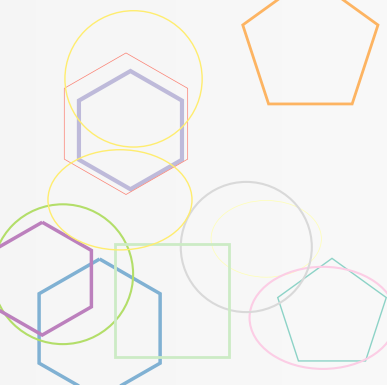[{"shape": "pentagon", "thickness": 1, "radius": 0.74, "center": [0.857, 0.182]}, {"shape": "oval", "thickness": 0.5, "radius": 0.71, "center": [0.687, 0.38]}, {"shape": "hexagon", "thickness": 3, "radius": 0.77, "center": [0.337, 0.662]}, {"shape": "hexagon", "thickness": 0.5, "radius": 0.92, "center": [0.325, 0.679]}, {"shape": "hexagon", "thickness": 2.5, "radius": 0.9, "center": [0.257, 0.147]}, {"shape": "pentagon", "thickness": 2, "radius": 0.92, "center": [0.801, 0.878]}, {"shape": "circle", "thickness": 1.5, "radius": 0.91, "center": [0.162, 0.288]}, {"shape": "oval", "thickness": 1.5, "radius": 0.95, "center": [0.833, 0.174]}, {"shape": "circle", "thickness": 1.5, "radius": 0.85, "center": [0.636, 0.358]}, {"shape": "hexagon", "thickness": 2.5, "radius": 0.73, "center": [0.109, 0.276]}, {"shape": "square", "thickness": 2, "radius": 0.74, "center": [0.443, 0.219]}, {"shape": "circle", "thickness": 1, "radius": 0.89, "center": [0.345, 0.795]}, {"shape": "oval", "thickness": 1, "radius": 0.93, "center": [0.31, 0.481]}]